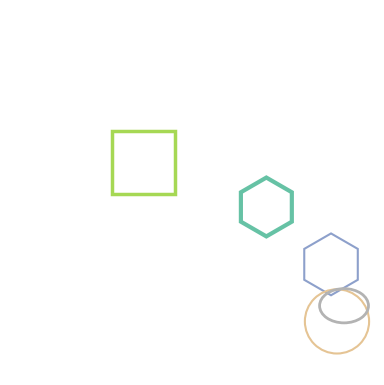[{"shape": "hexagon", "thickness": 3, "radius": 0.38, "center": [0.692, 0.462]}, {"shape": "hexagon", "thickness": 1.5, "radius": 0.4, "center": [0.86, 0.313]}, {"shape": "square", "thickness": 2.5, "radius": 0.41, "center": [0.373, 0.578]}, {"shape": "circle", "thickness": 1.5, "radius": 0.42, "center": [0.875, 0.165]}, {"shape": "oval", "thickness": 2, "radius": 0.32, "center": [0.894, 0.206]}]